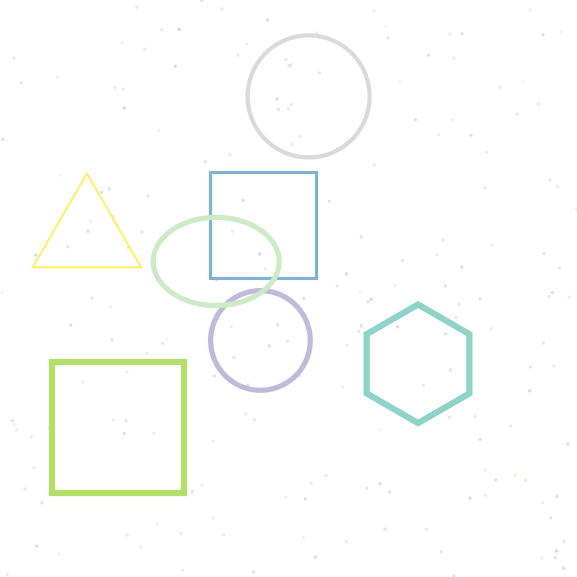[{"shape": "hexagon", "thickness": 3, "radius": 0.51, "center": [0.724, 0.369]}, {"shape": "circle", "thickness": 2.5, "radius": 0.43, "center": [0.451, 0.41]}, {"shape": "square", "thickness": 1.5, "radius": 0.46, "center": [0.455, 0.61]}, {"shape": "square", "thickness": 3, "radius": 0.57, "center": [0.205, 0.259]}, {"shape": "circle", "thickness": 2, "radius": 0.53, "center": [0.534, 0.832]}, {"shape": "oval", "thickness": 2.5, "radius": 0.55, "center": [0.374, 0.546]}, {"shape": "triangle", "thickness": 1, "radius": 0.54, "center": [0.151, 0.591]}]